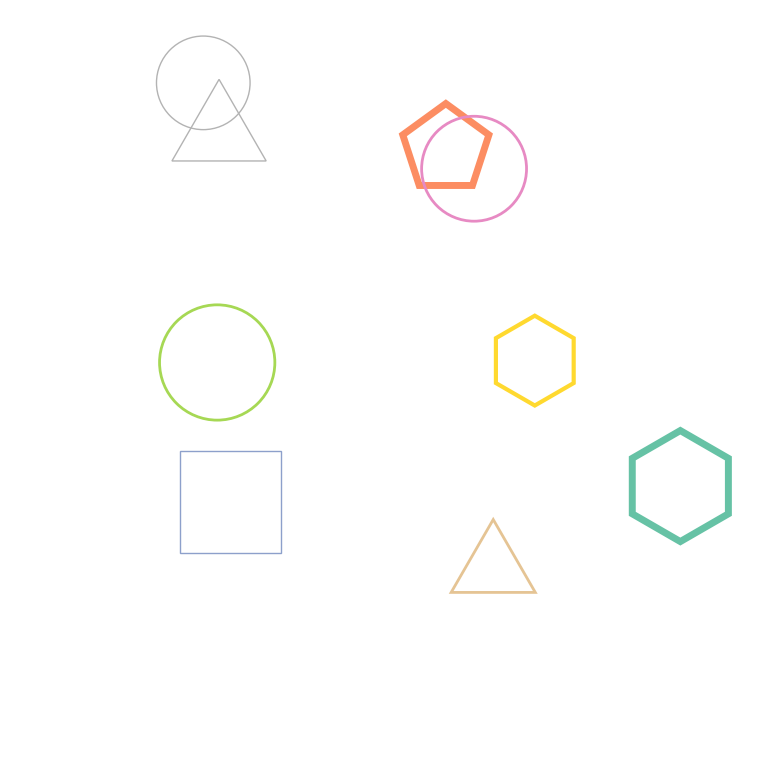[{"shape": "hexagon", "thickness": 2.5, "radius": 0.36, "center": [0.884, 0.369]}, {"shape": "pentagon", "thickness": 2.5, "radius": 0.29, "center": [0.579, 0.807]}, {"shape": "square", "thickness": 0.5, "radius": 0.33, "center": [0.299, 0.348]}, {"shape": "circle", "thickness": 1, "radius": 0.34, "center": [0.616, 0.781]}, {"shape": "circle", "thickness": 1, "radius": 0.37, "center": [0.282, 0.529]}, {"shape": "hexagon", "thickness": 1.5, "radius": 0.29, "center": [0.695, 0.532]}, {"shape": "triangle", "thickness": 1, "radius": 0.32, "center": [0.641, 0.262]}, {"shape": "circle", "thickness": 0.5, "radius": 0.3, "center": [0.264, 0.892]}, {"shape": "triangle", "thickness": 0.5, "radius": 0.35, "center": [0.284, 0.826]}]